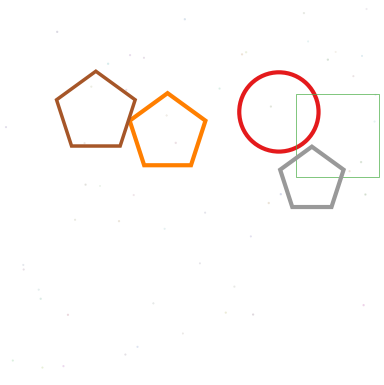[{"shape": "circle", "thickness": 3, "radius": 0.51, "center": [0.724, 0.709]}, {"shape": "square", "thickness": 0.5, "radius": 0.54, "center": [0.877, 0.649]}, {"shape": "pentagon", "thickness": 3, "radius": 0.52, "center": [0.435, 0.655]}, {"shape": "pentagon", "thickness": 2.5, "radius": 0.54, "center": [0.249, 0.708]}, {"shape": "pentagon", "thickness": 3, "radius": 0.43, "center": [0.81, 0.532]}]